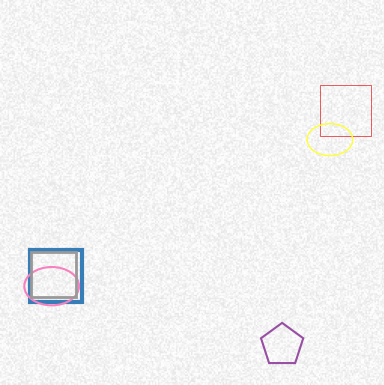[{"shape": "square", "thickness": 0.5, "radius": 0.33, "center": [0.897, 0.713]}, {"shape": "square", "thickness": 3, "radius": 0.34, "center": [0.145, 0.283]}, {"shape": "pentagon", "thickness": 1.5, "radius": 0.29, "center": [0.733, 0.104]}, {"shape": "oval", "thickness": 1, "radius": 0.3, "center": [0.857, 0.637]}, {"shape": "oval", "thickness": 1.5, "radius": 0.36, "center": [0.134, 0.257]}, {"shape": "square", "thickness": 2, "radius": 0.29, "center": [0.14, 0.288]}]